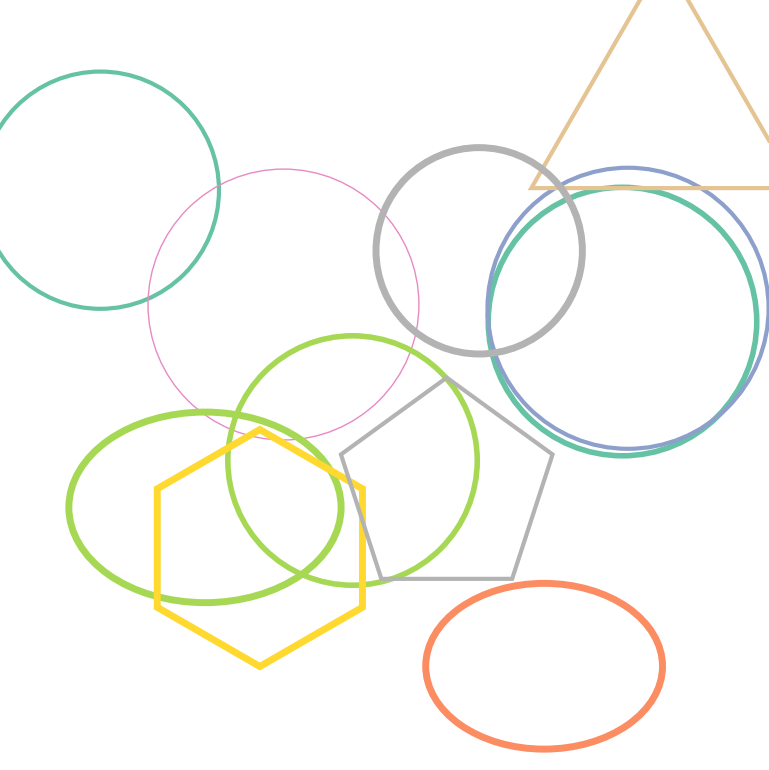[{"shape": "circle", "thickness": 1.5, "radius": 0.77, "center": [0.13, 0.753]}, {"shape": "circle", "thickness": 2, "radius": 0.87, "center": [0.808, 0.582]}, {"shape": "oval", "thickness": 2.5, "radius": 0.77, "center": [0.707, 0.135]}, {"shape": "circle", "thickness": 1.5, "radius": 0.91, "center": [0.816, 0.6]}, {"shape": "circle", "thickness": 0.5, "radius": 0.88, "center": [0.368, 0.605]}, {"shape": "oval", "thickness": 2.5, "radius": 0.88, "center": [0.266, 0.341]}, {"shape": "circle", "thickness": 2, "radius": 0.81, "center": [0.458, 0.402]}, {"shape": "hexagon", "thickness": 2.5, "radius": 0.77, "center": [0.337, 0.288]}, {"shape": "triangle", "thickness": 1.5, "radius": 0.99, "center": [0.862, 0.855]}, {"shape": "circle", "thickness": 2.5, "radius": 0.67, "center": [0.622, 0.674]}, {"shape": "pentagon", "thickness": 1.5, "radius": 0.72, "center": [0.58, 0.365]}]